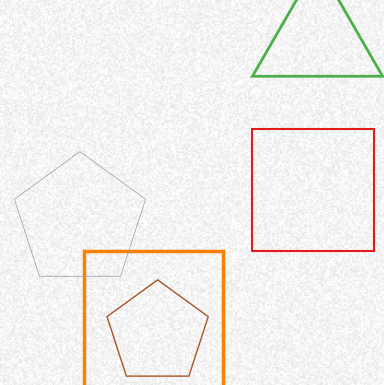[{"shape": "square", "thickness": 1.5, "radius": 0.79, "center": [0.812, 0.506]}, {"shape": "triangle", "thickness": 2, "radius": 0.98, "center": [0.825, 0.9]}, {"shape": "square", "thickness": 2.5, "radius": 0.9, "center": [0.399, 0.169]}, {"shape": "pentagon", "thickness": 1, "radius": 0.69, "center": [0.409, 0.135]}, {"shape": "pentagon", "thickness": 0.5, "radius": 0.9, "center": [0.208, 0.427]}]